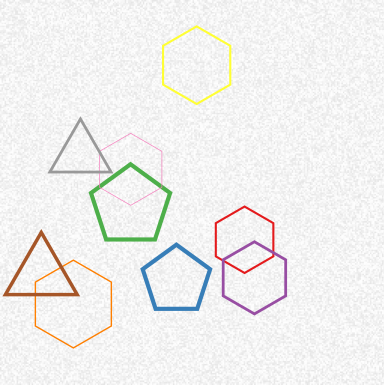[{"shape": "hexagon", "thickness": 1.5, "radius": 0.43, "center": [0.635, 0.377]}, {"shape": "pentagon", "thickness": 3, "radius": 0.46, "center": [0.458, 0.272]}, {"shape": "pentagon", "thickness": 3, "radius": 0.54, "center": [0.339, 0.465]}, {"shape": "hexagon", "thickness": 2, "radius": 0.47, "center": [0.661, 0.278]}, {"shape": "hexagon", "thickness": 1, "radius": 0.57, "center": [0.191, 0.21]}, {"shape": "hexagon", "thickness": 1.5, "radius": 0.5, "center": [0.511, 0.831]}, {"shape": "triangle", "thickness": 2.5, "radius": 0.54, "center": [0.107, 0.289]}, {"shape": "hexagon", "thickness": 0.5, "radius": 0.47, "center": [0.34, 0.56]}, {"shape": "triangle", "thickness": 2, "radius": 0.46, "center": [0.209, 0.599]}]